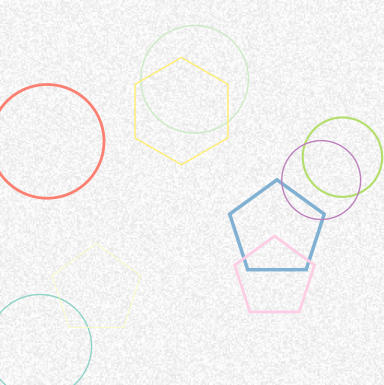[{"shape": "circle", "thickness": 1, "radius": 0.67, "center": [0.103, 0.101]}, {"shape": "pentagon", "thickness": 0.5, "radius": 0.6, "center": [0.25, 0.247]}, {"shape": "circle", "thickness": 2, "radius": 0.74, "center": [0.122, 0.633]}, {"shape": "pentagon", "thickness": 2.5, "radius": 0.65, "center": [0.719, 0.404]}, {"shape": "circle", "thickness": 1.5, "radius": 0.52, "center": [0.889, 0.592]}, {"shape": "pentagon", "thickness": 2, "radius": 0.54, "center": [0.713, 0.278]}, {"shape": "circle", "thickness": 1, "radius": 0.51, "center": [0.834, 0.532]}, {"shape": "circle", "thickness": 1, "radius": 0.7, "center": [0.505, 0.794]}, {"shape": "hexagon", "thickness": 1, "radius": 0.7, "center": [0.471, 0.711]}]